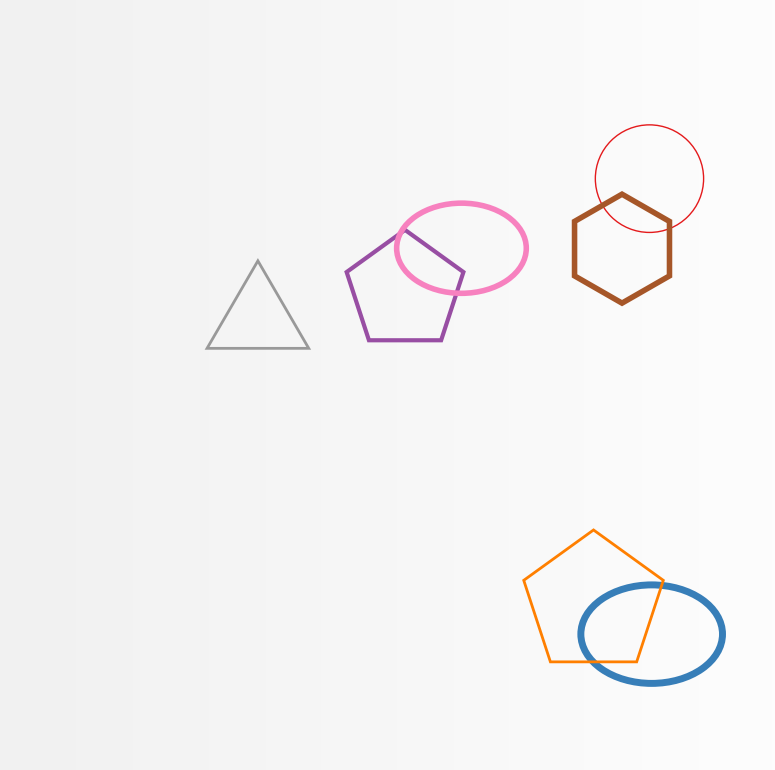[{"shape": "circle", "thickness": 0.5, "radius": 0.35, "center": [0.838, 0.768]}, {"shape": "oval", "thickness": 2.5, "radius": 0.46, "center": [0.841, 0.176]}, {"shape": "pentagon", "thickness": 1.5, "radius": 0.4, "center": [0.523, 0.622]}, {"shape": "pentagon", "thickness": 1, "radius": 0.47, "center": [0.766, 0.217]}, {"shape": "hexagon", "thickness": 2, "radius": 0.35, "center": [0.803, 0.677]}, {"shape": "oval", "thickness": 2, "radius": 0.42, "center": [0.595, 0.678]}, {"shape": "triangle", "thickness": 1, "radius": 0.38, "center": [0.333, 0.585]}]